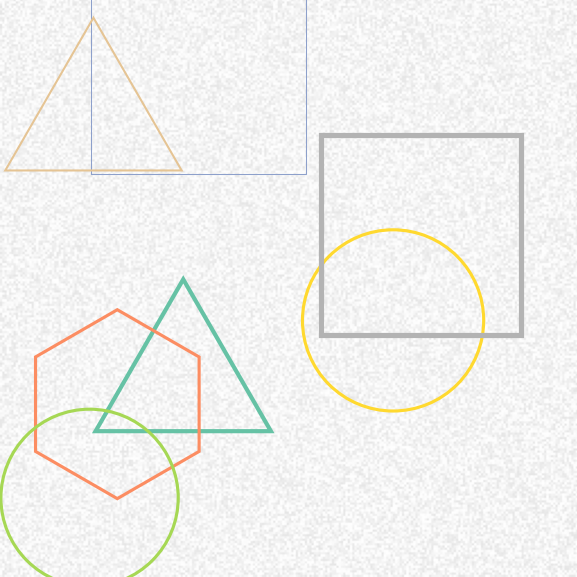[{"shape": "triangle", "thickness": 2, "radius": 0.88, "center": [0.317, 0.34]}, {"shape": "hexagon", "thickness": 1.5, "radius": 0.82, "center": [0.203, 0.299]}, {"shape": "square", "thickness": 0.5, "radius": 0.93, "center": [0.344, 0.884]}, {"shape": "circle", "thickness": 1.5, "radius": 0.77, "center": [0.155, 0.137]}, {"shape": "circle", "thickness": 1.5, "radius": 0.78, "center": [0.681, 0.444]}, {"shape": "triangle", "thickness": 1, "radius": 0.88, "center": [0.162, 0.792]}, {"shape": "square", "thickness": 2.5, "radius": 0.86, "center": [0.729, 0.592]}]